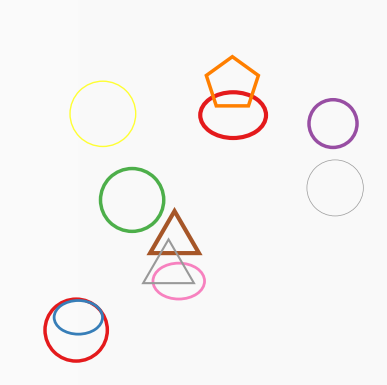[{"shape": "oval", "thickness": 3, "radius": 0.42, "center": [0.602, 0.701]}, {"shape": "circle", "thickness": 2.5, "radius": 0.4, "center": [0.197, 0.143]}, {"shape": "oval", "thickness": 2, "radius": 0.31, "center": [0.202, 0.176]}, {"shape": "circle", "thickness": 2.5, "radius": 0.41, "center": [0.341, 0.481]}, {"shape": "circle", "thickness": 2.5, "radius": 0.31, "center": [0.859, 0.679]}, {"shape": "pentagon", "thickness": 2.5, "radius": 0.35, "center": [0.6, 0.782]}, {"shape": "circle", "thickness": 1, "radius": 0.42, "center": [0.265, 0.704]}, {"shape": "triangle", "thickness": 3, "radius": 0.36, "center": [0.45, 0.379]}, {"shape": "oval", "thickness": 2, "radius": 0.33, "center": [0.461, 0.27]}, {"shape": "triangle", "thickness": 1.5, "radius": 0.38, "center": [0.435, 0.302]}, {"shape": "circle", "thickness": 0.5, "radius": 0.36, "center": [0.865, 0.512]}]